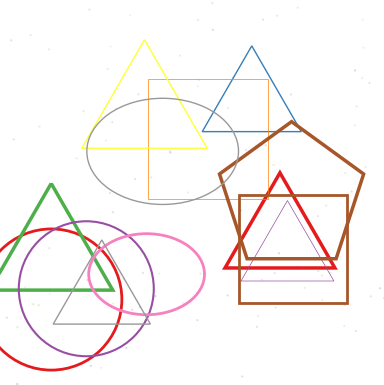[{"shape": "circle", "thickness": 2, "radius": 0.92, "center": [0.133, 0.222]}, {"shape": "triangle", "thickness": 2.5, "radius": 0.82, "center": [0.727, 0.386]}, {"shape": "triangle", "thickness": 1, "radius": 0.74, "center": [0.654, 0.732]}, {"shape": "triangle", "thickness": 2.5, "radius": 0.92, "center": [0.133, 0.339]}, {"shape": "circle", "thickness": 1.5, "radius": 0.88, "center": [0.224, 0.25]}, {"shape": "triangle", "thickness": 0.5, "radius": 0.7, "center": [0.747, 0.34]}, {"shape": "square", "thickness": 0.5, "radius": 0.78, "center": [0.54, 0.638]}, {"shape": "triangle", "thickness": 1, "radius": 0.94, "center": [0.375, 0.709]}, {"shape": "pentagon", "thickness": 2.5, "radius": 0.98, "center": [0.757, 0.487]}, {"shape": "square", "thickness": 2, "radius": 0.7, "center": [0.762, 0.353]}, {"shape": "oval", "thickness": 2, "radius": 0.75, "center": [0.381, 0.288]}, {"shape": "triangle", "thickness": 1, "radius": 0.73, "center": [0.264, 0.231]}, {"shape": "oval", "thickness": 1, "radius": 0.98, "center": [0.423, 0.607]}]